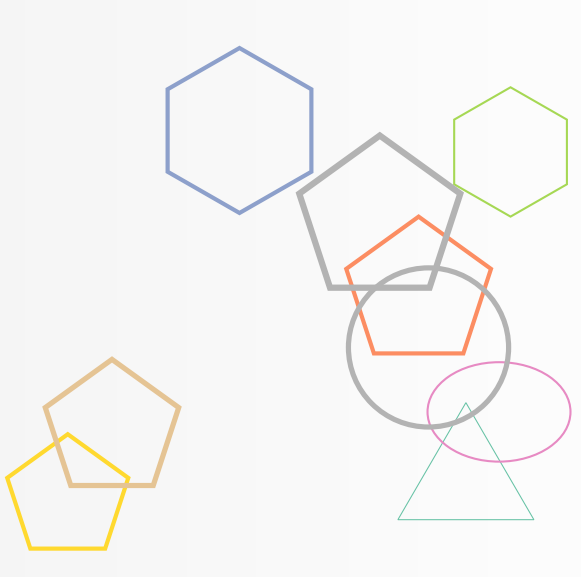[{"shape": "triangle", "thickness": 0.5, "radius": 0.68, "center": [0.802, 0.167]}, {"shape": "pentagon", "thickness": 2, "radius": 0.65, "center": [0.72, 0.493]}, {"shape": "hexagon", "thickness": 2, "radius": 0.71, "center": [0.412, 0.773]}, {"shape": "oval", "thickness": 1, "radius": 0.61, "center": [0.859, 0.286]}, {"shape": "hexagon", "thickness": 1, "radius": 0.56, "center": [0.878, 0.736]}, {"shape": "pentagon", "thickness": 2, "radius": 0.55, "center": [0.117, 0.138]}, {"shape": "pentagon", "thickness": 2.5, "radius": 0.6, "center": [0.193, 0.256]}, {"shape": "circle", "thickness": 2.5, "radius": 0.69, "center": [0.737, 0.397]}, {"shape": "pentagon", "thickness": 3, "radius": 0.73, "center": [0.653, 0.619]}]